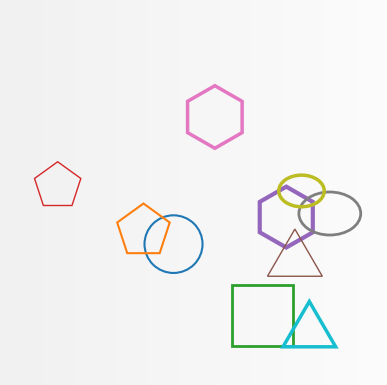[{"shape": "circle", "thickness": 1.5, "radius": 0.37, "center": [0.448, 0.366]}, {"shape": "pentagon", "thickness": 1.5, "radius": 0.36, "center": [0.37, 0.4]}, {"shape": "square", "thickness": 2, "radius": 0.4, "center": [0.677, 0.181]}, {"shape": "pentagon", "thickness": 1, "radius": 0.31, "center": [0.149, 0.517]}, {"shape": "hexagon", "thickness": 3, "radius": 0.4, "center": [0.739, 0.436]}, {"shape": "triangle", "thickness": 1, "radius": 0.41, "center": [0.761, 0.323]}, {"shape": "hexagon", "thickness": 2.5, "radius": 0.41, "center": [0.554, 0.696]}, {"shape": "oval", "thickness": 2, "radius": 0.4, "center": [0.851, 0.445]}, {"shape": "oval", "thickness": 2.5, "radius": 0.29, "center": [0.778, 0.504]}, {"shape": "triangle", "thickness": 2.5, "radius": 0.39, "center": [0.798, 0.138]}]